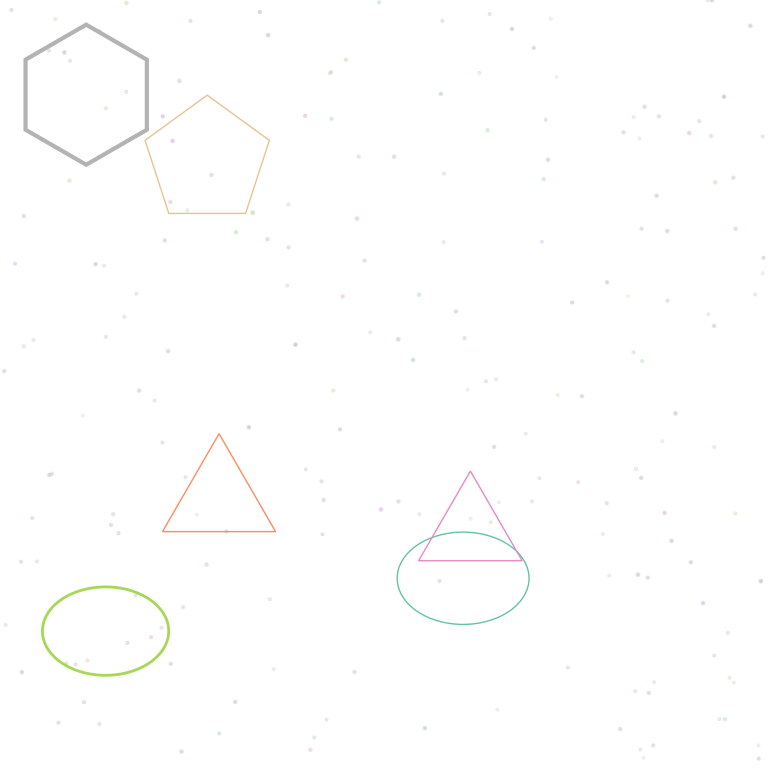[{"shape": "oval", "thickness": 0.5, "radius": 0.43, "center": [0.601, 0.249]}, {"shape": "triangle", "thickness": 0.5, "radius": 0.42, "center": [0.284, 0.352]}, {"shape": "triangle", "thickness": 0.5, "radius": 0.39, "center": [0.611, 0.311]}, {"shape": "oval", "thickness": 1, "radius": 0.41, "center": [0.137, 0.18]}, {"shape": "pentagon", "thickness": 0.5, "radius": 0.42, "center": [0.269, 0.792]}, {"shape": "hexagon", "thickness": 1.5, "radius": 0.45, "center": [0.112, 0.877]}]